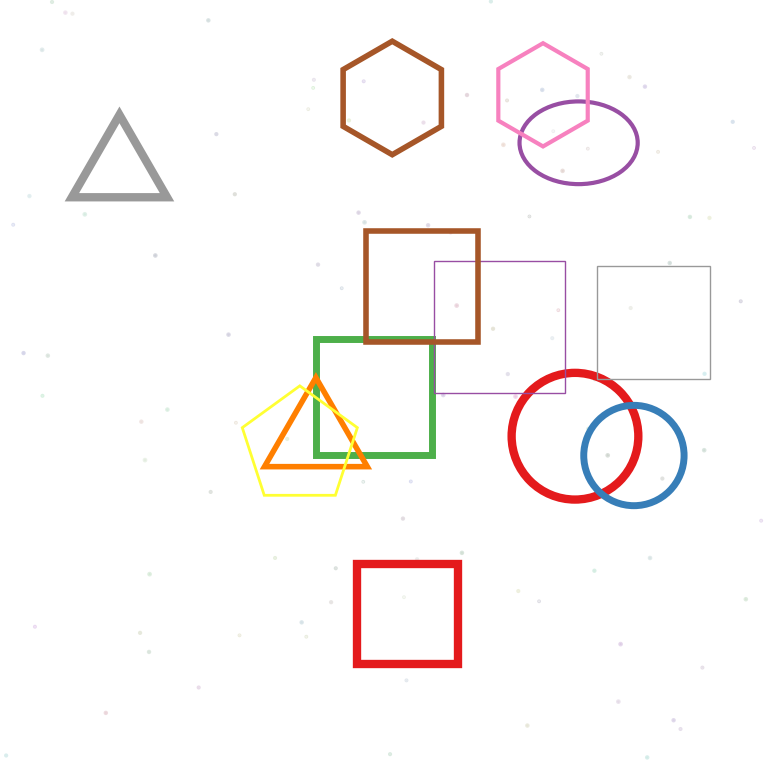[{"shape": "square", "thickness": 3, "radius": 0.33, "center": [0.529, 0.203]}, {"shape": "circle", "thickness": 3, "radius": 0.41, "center": [0.747, 0.433]}, {"shape": "circle", "thickness": 2.5, "radius": 0.33, "center": [0.823, 0.408]}, {"shape": "square", "thickness": 2.5, "radius": 0.38, "center": [0.486, 0.484]}, {"shape": "square", "thickness": 0.5, "radius": 0.43, "center": [0.649, 0.575]}, {"shape": "oval", "thickness": 1.5, "radius": 0.38, "center": [0.751, 0.815]}, {"shape": "triangle", "thickness": 2, "radius": 0.39, "center": [0.41, 0.432]}, {"shape": "pentagon", "thickness": 1, "radius": 0.39, "center": [0.389, 0.42]}, {"shape": "hexagon", "thickness": 2, "radius": 0.37, "center": [0.509, 0.873]}, {"shape": "square", "thickness": 2, "radius": 0.36, "center": [0.548, 0.628]}, {"shape": "hexagon", "thickness": 1.5, "radius": 0.34, "center": [0.705, 0.877]}, {"shape": "square", "thickness": 0.5, "radius": 0.36, "center": [0.849, 0.581]}, {"shape": "triangle", "thickness": 3, "radius": 0.36, "center": [0.155, 0.779]}]